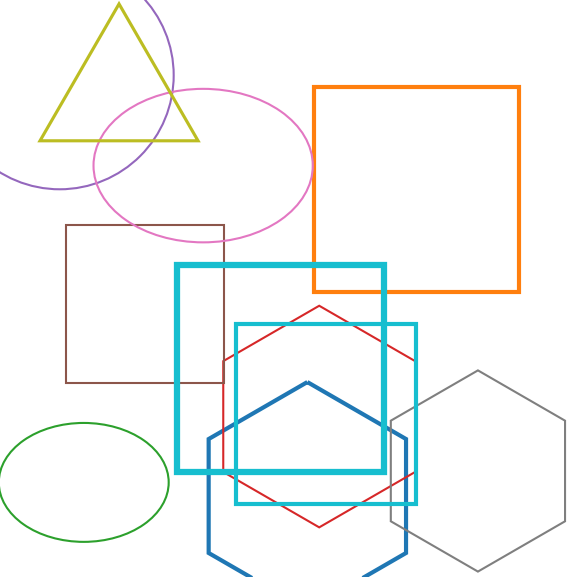[{"shape": "hexagon", "thickness": 2, "radius": 0.99, "center": [0.532, 0.14]}, {"shape": "square", "thickness": 2, "radius": 0.89, "center": [0.721, 0.671]}, {"shape": "oval", "thickness": 1, "radius": 0.74, "center": [0.145, 0.164]}, {"shape": "hexagon", "thickness": 1, "radius": 0.96, "center": [0.553, 0.278]}, {"shape": "circle", "thickness": 1, "radius": 0.99, "center": [0.103, 0.869]}, {"shape": "square", "thickness": 1, "radius": 0.69, "center": [0.251, 0.473]}, {"shape": "oval", "thickness": 1, "radius": 0.95, "center": [0.352, 0.712]}, {"shape": "hexagon", "thickness": 1, "radius": 0.87, "center": [0.828, 0.184]}, {"shape": "triangle", "thickness": 1.5, "radius": 0.79, "center": [0.206, 0.834]}, {"shape": "square", "thickness": 2, "radius": 0.78, "center": [0.565, 0.282]}, {"shape": "square", "thickness": 3, "radius": 0.9, "center": [0.486, 0.361]}]